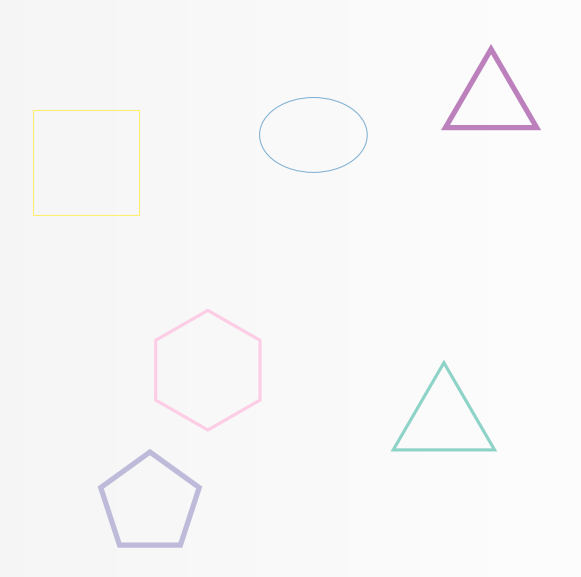[{"shape": "triangle", "thickness": 1.5, "radius": 0.5, "center": [0.764, 0.27]}, {"shape": "pentagon", "thickness": 2.5, "radius": 0.45, "center": [0.258, 0.127]}, {"shape": "oval", "thickness": 0.5, "radius": 0.46, "center": [0.539, 0.765]}, {"shape": "hexagon", "thickness": 1.5, "radius": 0.52, "center": [0.358, 0.358]}, {"shape": "triangle", "thickness": 2.5, "radius": 0.45, "center": [0.845, 0.823]}, {"shape": "square", "thickness": 0.5, "radius": 0.46, "center": [0.148, 0.718]}]